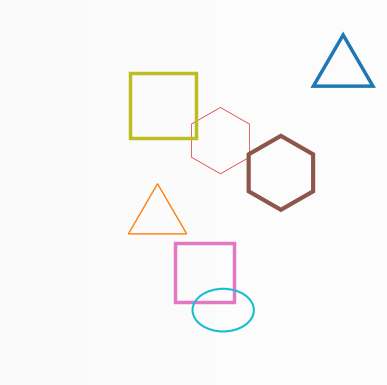[{"shape": "triangle", "thickness": 2.5, "radius": 0.44, "center": [0.886, 0.821]}, {"shape": "triangle", "thickness": 1, "radius": 0.43, "center": [0.407, 0.436]}, {"shape": "hexagon", "thickness": 0.5, "radius": 0.43, "center": [0.569, 0.635]}, {"shape": "hexagon", "thickness": 3, "radius": 0.48, "center": [0.725, 0.551]}, {"shape": "square", "thickness": 2.5, "radius": 0.38, "center": [0.527, 0.291]}, {"shape": "square", "thickness": 2.5, "radius": 0.43, "center": [0.422, 0.726]}, {"shape": "oval", "thickness": 1.5, "radius": 0.4, "center": [0.576, 0.194]}]